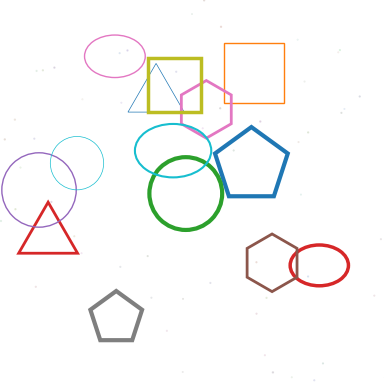[{"shape": "triangle", "thickness": 0.5, "radius": 0.42, "center": [0.405, 0.751]}, {"shape": "pentagon", "thickness": 3, "radius": 0.5, "center": [0.653, 0.571]}, {"shape": "square", "thickness": 1, "radius": 0.39, "center": [0.66, 0.811]}, {"shape": "circle", "thickness": 3, "radius": 0.47, "center": [0.483, 0.497]}, {"shape": "oval", "thickness": 2.5, "radius": 0.38, "center": [0.829, 0.311]}, {"shape": "triangle", "thickness": 2, "radius": 0.44, "center": [0.125, 0.386]}, {"shape": "circle", "thickness": 1, "radius": 0.48, "center": [0.101, 0.507]}, {"shape": "hexagon", "thickness": 2, "radius": 0.37, "center": [0.707, 0.317]}, {"shape": "oval", "thickness": 1, "radius": 0.39, "center": [0.298, 0.854]}, {"shape": "hexagon", "thickness": 2, "radius": 0.37, "center": [0.536, 0.716]}, {"shape": "pentagon", "thickness": 3, "radius": 0.35, "center": [0.302, 0.174]}, {"shape": "square", "thickness": 2.5, "radius": 0.35, "center": [0.453, 0.779]}, {"shape": "oval", "thickness": 1.5, "radius": 0.5, "center": [0.45, 0.609]}, {"shape": "circle", "thickness": 0.5, "radius": 0.35, "center": [0.2, 0.576]}]